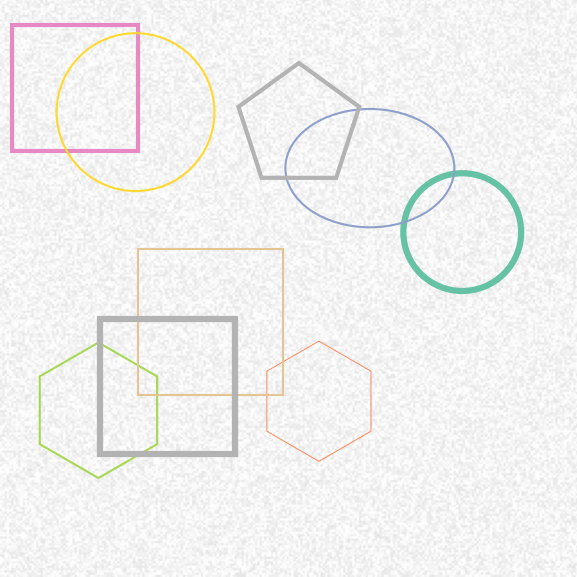[{"shape": "circle", "thickness": 3, "radius": 0.51, "center": [0.8, 0.597]}, {"shape": "hexagon", "thickness": 0.5, "radius": 0.52, "center": [0.552, 0.304]}, {"shape": "oval", "thickness": 1, "radius": 0.73, "center": [0.64, 0.708]}, {"shape": "square", "thickness": 2, "radius": 0.54, "center": [0.13, 0.847]}, {"shape": "hexagon", "thickness": 1, "radius": 0.59, "center": [0.17, 0.289]}, {"shape": "circle", "thickness": 1, "radius": 0.68, "center": [0.235, 0.805]}, {"shape": "square", "thickness": 1, "radius": 0.63, "center": [0.364, 0.441]}, {"shape": "square", "thickness": 3, "radius": 0.59, "center": [0.29, 0.33]}, {"shape": "pentagon", "thickness": 2, "radius": 0.55, "center": [0.518, 0.78]}]